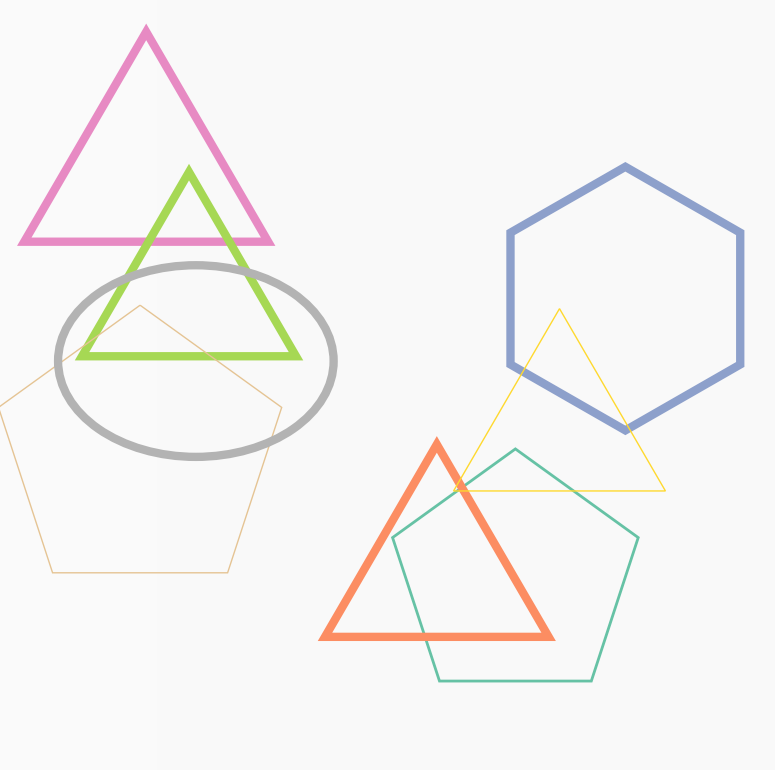[{"shape": "pentagon", "thickness": 1, "radius": 0.83, "center": [0.665, 0.25]}, {"shape": "triangle", "thickness": 3, "radius": 0.83, "center": [0.564, 0.256]}, {"shape": "hexagon", "thickness": 3, "radius": 0.86, "center": [0.807, 0.612]}, {"shape": "triangle", "thickness": 3, "radius": 0.91, "center": [0.189, 0.777]}, {"shape": "triangle", "thickness": 3, "radius": 0.8, "center": [0.244, 0.617]}, {"shape": "triangle", "thickness": 0.5, "radius": 0.79, "center": [0.722, 0.441]}, {"shape": "pentagon", "thickness": 0.5, "radius": 0.96, "center": [0.181, 0.412]}, {"shape": "oval", "thickness": 3, "radius": 0.89, "center": [0.253, 0.531]}]